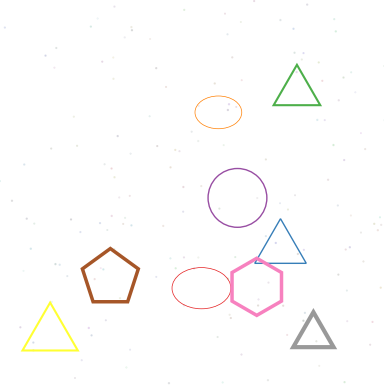[{"shape": "oval", "thickness": 0.5, "radius": 0.38, "center": [0.523, 0.251]}, {"shape": "triangle", "thickness": 1, "radius": 0.39, "center": [0.729, 0.355]}, {"shape": "triangle", "thickness": 1.5, "radius": 0.35, "center": [0.771, 0.762]}, {"shape": "circle", "thickness": 1, "radius": 0.38, "center": [0.617, 0.486]}, {"shape": "oval", "thickness": 0.5, "radius": 0.3, "center": [0.567, 0.708]}, {"shape": "triangle", "thickness": 1.5, "radius": 0.41, "center": [0.13, 0.131]}, {"shape": "pentagon", "thickness": 2.5, "radius": 0.38, "center": [0.287, 0.278]}, {"shape": "hexagon", "thickness": 2.5, "radius": 0.37, "center": [0.667, 0.255]}, {"shape": "triangle", "thickness": 3, "radius": 0.3, "center": [0.814, 0.129]}]